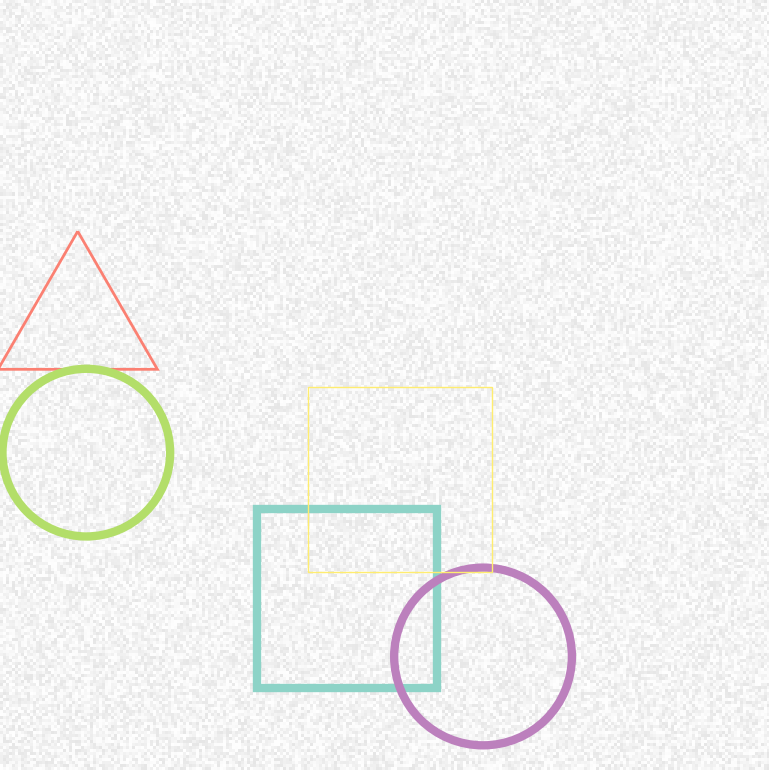[{"shape": "square", "thickness": 3, "radius": 0.58, "center": [0.451, 0.222]}, {"shape": "triangle", "thickness": 1, "radius": 0.6, "center": [0.101, 0.58]}, {"shape": "circle", "thickness": 3, "radius": 0.54, "center": [0.112, 0.412]}, {"shape": "circle", "thickness": 3, "radius": 0.58, "center": [0.627, 0.147]}, {"shape": "square", "thickness": 0.5, "radius": 0.6, "center": [0.519, 0.377]}]